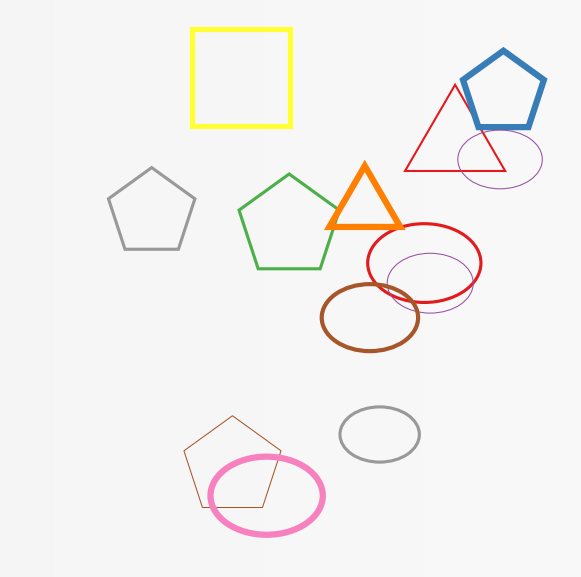[{"shape": "triangle", "thickness": 1, "radius": 0.5, "center": [0.783, 0.753]}, {"shape": "oval", "thickness": 1.5, "radius": 0.49, "center": [0.73, 0.544]}, {"shape": "pentagon", "thickness": 3, "radius": 0.37, "center": [0.866, 0.838]}, {"shape": "pentagon", "thickness": 1.5, "radius": 0.45, "center": [0.498, 0.607]}, {"shape": "oval", "thickness": 0.5, "radius": 0.37, "center": [0.74, 0.509]}, {"shape": "oval", "thickness": 0.5, "radius": 0.36, "center": [0.86, 0.723]}, {"shape": "triangle", "thickness": 3, "radius": 0.35, "center": [0.628, 0.641]}, {"shape": "square", "thickness": 2.5, "radius": 0.42, "center": [0.415, 0.865]}, {"shape": "oval", "thickness": 2, "radius": 0.41, "center": [0.636, 0.449]}, {"shape": "pentagon", "thickness": 0.5, "radius": 0.44, "center": [0.4, 0.191]}, {"shape": "oval", "thickness": 3, "radius": 0.48, "center": [0.459, 0.141]}, {"shape": "pentagon", "thickness": 1.5, "radius": 0.39, "center": [0.261, 0.631]}, {"shape": "oval", "thickness": 1.5, "radius": 0.34, "center": [0.653, 0.247]}]